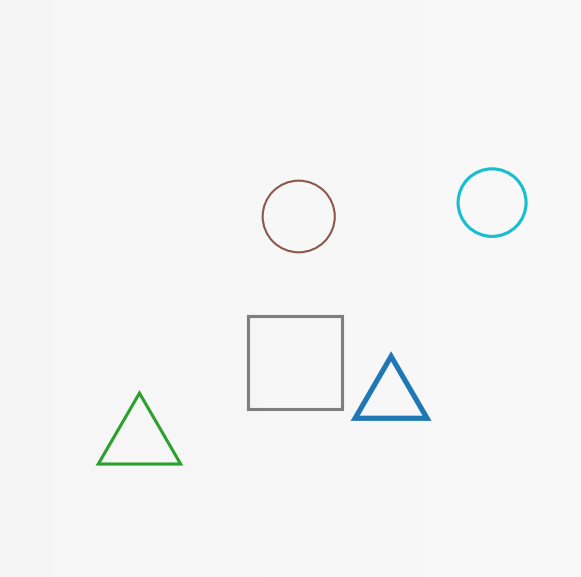[{"shape": "triangle", "thickness": 2.5, "radius": 0.36, "center": [0.673, 0.311]}, {"shape": "triangle", "thickness": 1.5, "radius": 0.41, "center": [0.24, 0.237]}, {"shape": "circle", "thickness": 1, "radius": 0.31, "center": [0.514, 0.624]}, {"shape": "square", "thickness": 1.5, "radius": 0.4, "center": [0.507, 0.371]}, {"shape": "circle", "thickness": 1.5, "radius": 0.29, "center": [0.847, 0.648]}]